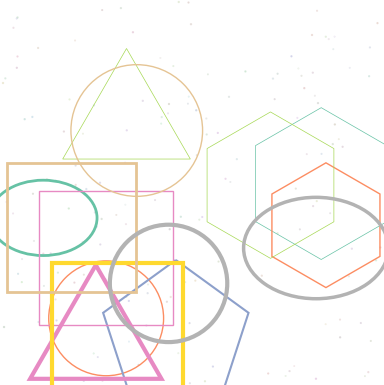[{"shape": "oval", "thickness": 2, "radius": 0.7, "center": [0.112, 0.434]}, {"shape": "hexagon", "thickness": 0.5, "radius": 0.99, "center": [0.834, 0.523]}, {"shape": "circle", "thickness": 1, "radius": 0.75, "center": [0.276, 0.173]}, {"shape": "hexagon", "thickness": 1, "radius": 0.81, "center": [0.847, 0.415]}, {"shape": "pentagon", "thickness": 1.5, "radius": 0.99, "center": [0.457, 0.126]}, {"shape": "triangle", "thickness": 3, "radius": 0.98, "center": [0.249, 0.115]}, {"shape": "square", "thickness": 1, "radius": 0.87, "center": [0.276, 0.33]}, {"shape": "hexagon", "thickness": 0.5, "radius": 0.95, "center": [0.703, 0.519]}, {"shape": "triangle", "thickness": 0.5, "radius": 0.96, "center": [0.329, 0.683]}, {"shape": "square", "thickness": 3, "radius": 0.85, "center": [0.305, 0.146]}, {"shape": "circle", "thickness": 1, "radius": 0.85, "center": [0.355, 0.661]}, {"shape": "square", "thickness": 2, "radius": 0.84, "center": [0.186, 0.409]}, {"shape": "circle", "thickness": 3, "radius": 0.76, "center": [0.438, 0.264]}, {"shape": "oval", "thickness": 2.5, "radius": 0.94, "center": [0.821, 0.356]}]